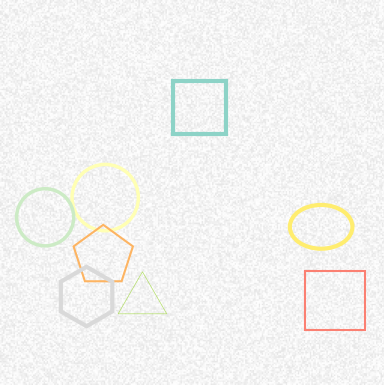[{"shape": "square", "thickness": 3, "radius": 0.34, "center": [0.517, 0.72]}, {"shape": "circle", "thickness": 2.5, "radius": 0.43, "center": [0.273, 0.487]}, {"shape": "square", "thickness": 1.5, "radius": 0.39, "center": [0.871, 0.219]}, {"shape": "pentagon", "thickness": 1.5, "radius": 0.41, "center": [0.268, 0.335]}, {"shape": "triangle", "thickness": 0.5, "radius": 0.36, "center": [0.37, 0.221]}, {"shape": "hexagon", "thickness": 3, "radius": 0.39, "center": [0.225, 0.23]}, {"shape": "circle", "thickness": 2.5, "radius": 0.37, "center": [0.117, 0.436]}, {"shape": "oval", "thickness": 3, "radius": 0.41, "center": [0.834, 0.411]}]